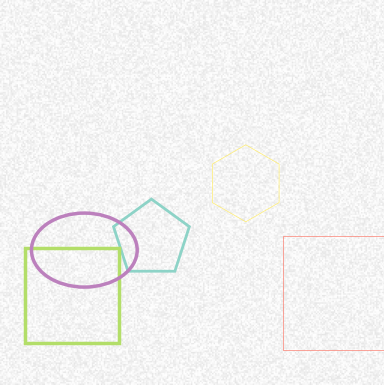[{"shape": "pentagon", "thickness": 2, "radius": 0.52, "center": [0.393, 0.379]}, {"shape": "square", "thickness": 0.5, "radius": 0.74, "center": [0.884, 0.24]}, {"shape": "square", "thickness": 2.5, "radius": 0.61, "center": [0.187, 0.233]}, {"shape": "oval", "thickness": 2.5, "radius": 0.69, "center": [0.219, 0.35]}, {"shape": "hexagon", "thickness": 0.5, "radius": 0.5, "center": [0.638, 0.524]}]